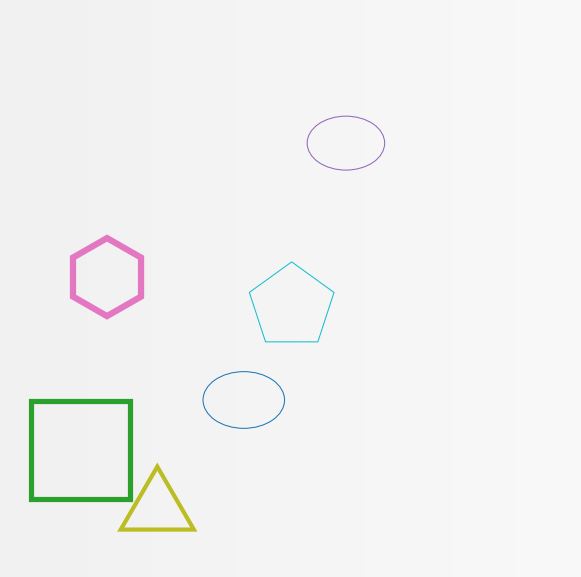[{"shape": "oval", "thickness": 0.5, "radius": 0.35, "center": [0.419, 0.307]}, {"shape": "square", "thickness": 2.5, "radius": 0.43, "center": [0.139, 0.22]}, {"shape": "oval", "thickness": 0.5, "radius": 0.33, "center": [0.595, 0.751]}, {"shape": "hexagon", "thickness": 3, "radius": 0.34, "center": [0.184, 0.519]}, {"shape": "triangle", "thickness": 2, "radius": 0.36, "center": [0.271, 0.118]}, {"shape": "pentagon", "thickness": 0.5, "radius": 0.38, "center": [0.502, 0.469]}]